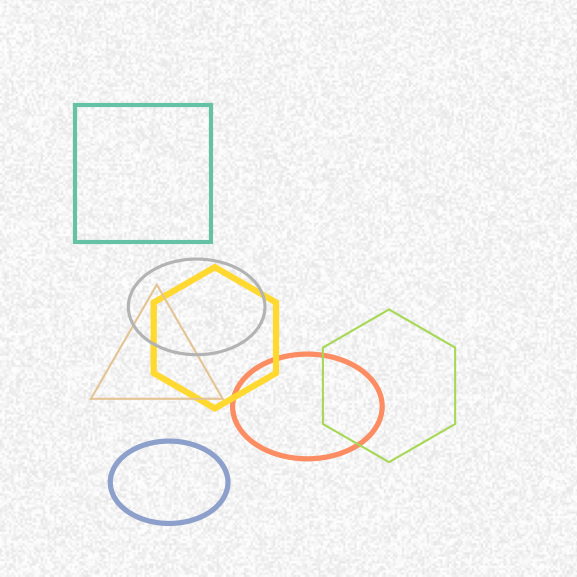[{"shape": "square", "thickness": 2, "radius": 0.59, "center": [0.248, 0.698]}, {"shape": "oval", "thickness": 2.5, "radius": 0.65, "center": [0.532, 0.295]}, {"shape": "oval", "thickness": 2.5, "radius": 0.51, "center": [0.293, 0.164]}, {"shape": "hexagon", "thickness": 1, "radius": 0.66, "center": [0.674, 0.331]}, {"shape": "hexagon", "thickness": 3, "radius": 0.61, "center": [0.372, 0.414]}, {"shape": "triangle", "thickness": 1, "radius": 0.66, "center": [0.271, 0.374]}, {"shape": "oval", "thickness": 1.5, "radius": 0.59, "center": [0.341, 0.468]}]